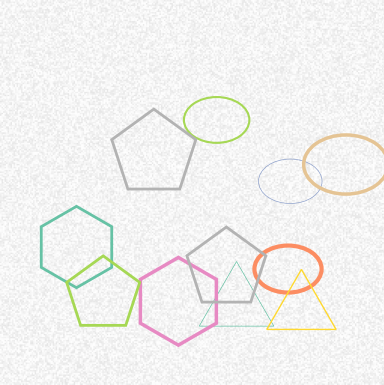[{"shape": "triangle", "thickness": 0.5, "radius": 0.56, "center": [0.614, 0.209]}, {"shape": "hexagon", "thickness": 2, "radius": 0.53, "center": [0.199, 0.358]}, {"shape": "oval", "thickness": 3, "radius": 0.44, "center": [0.748, 0.301]}, {"shape": "oval", "thickness": 0.5, "radius": 0.41, "center": [0.754, 0.529]}, {"shape": "hexagon", "thickness": 2.5, "radius": 0.57, "center": [0.463, 0.217]}, {"shape": "oval", "thickness": 1.5, "radius": 0.42, "center": [0.563, 0.688]}, {"shape": "pentagon", "thickness": 2, "radius": 0.5, "center": [0.268, 0.236]}, {"shape": "triangle", "thickness": 1, "radius": 0.52, "center": [0.783, 0.196]}, {"shape": "oval", "thickness": 2.5, "radius": 0.55, "center": [0.898, 0.573]}, {"shape": "pentagon", "thickness": 2, "radius": 0.57, "center": [0.4, 0.602]}, {"shape": "pentagon", "thickness": 2, "radius": 0.54, "center": [0.588, 0.303]}]